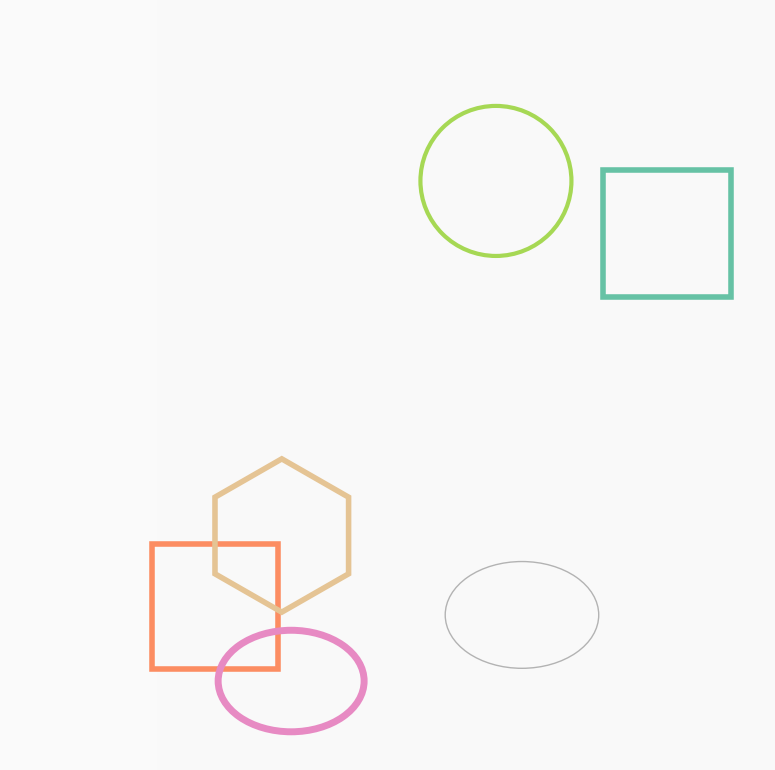[{"shape": "square", "thickness": 2, "radius": 0.41, "center": [0.86, 0.697]}, {"shape": "square", "thickness": 2, "radius": 0.41, "center": [0.278, 0.212]}, {"shape": "oval", "thickness": 2.5, "radius": 0.47, "center": [0.376, 0.116]}, {"shape": "circle", "thickness": 1.5, "radius": 0.49, "center": [0.64, 0.765]}, {"shape": "hexagon", "thickness": 2, "radius": 0.5, "center": [0.364, 0.305]}, {"shape": "oval", "thickness": 0.5, "radius": 0.5, "center": [0.674, 0.201]}]